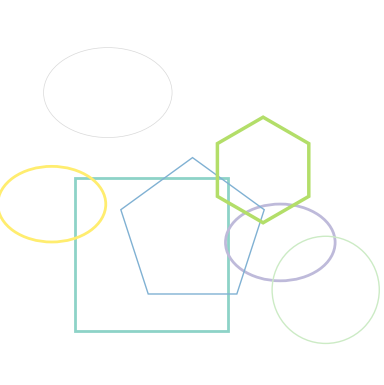[{"shape": "square", "thickness": 2, "radius": 1.0, "center": [0.393, 0.339]}, {"shape": "oval", "thickness": 2, "radius": 0.71, "center": [0.728, 0.37]}, {"shape": "pentagon", "thickness": 1, "radius": 0.98, "center": [0.5, 0.395]}, {"shape": "hexagon", "thickness": 2.5, "radius": 0.69, "center": [0.683, 0.559]}, {"shape": "oval", "thickness": 0.5, "radius": 0.83, "center": [0.28, 0.76]}, {"shape": "circle", "thickness": 1, "radius": 0.7, "center": [0.846, 0.247]}, {"shape": "oval", "thickness": 2, "radius": 0.7, "center": [0.134, 0.47]}]